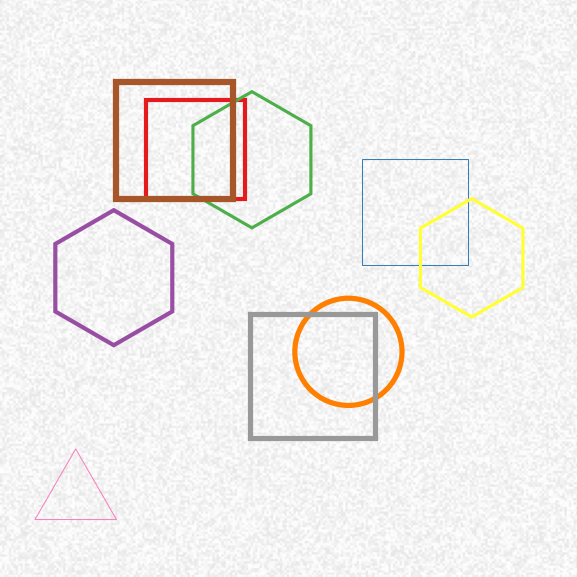[{"shape": "square", "thickness": 2, "radius": 0.43, "center": [0.338, 0.741]}, {"shape": "square", "thickness": 0.5, "radius": 0.46, "center": [0.719, 0.632]}, {"shape": "hexagon", "thickness": 1.5, "radius": 0.59, "center": [0.436, 0.723]}, {"shape": "hexagon", "thickness": 2, "radius": 0.58, "center": [0.197, 0.518]}, {"shape": "circle", "thickness": 2.5, "radius": 0.46, "center": [0.603, 0.39]}, {"shape": "hexagon", "thickness": 1.5, "radius": 0.51, "center": [0.817, 0.553]}, {"shape": "square", "thickness": 3, "radius": 0.51, "center": [0.302, 0.756]}, {"shape": "triangle", "thickness": 0.5, "radius": 0.41, "center": [0.131, 0.14]}, {"shape": "square", "thickness": 2.5, "radius": 0.54, "center": [0.541, 0.348]}]